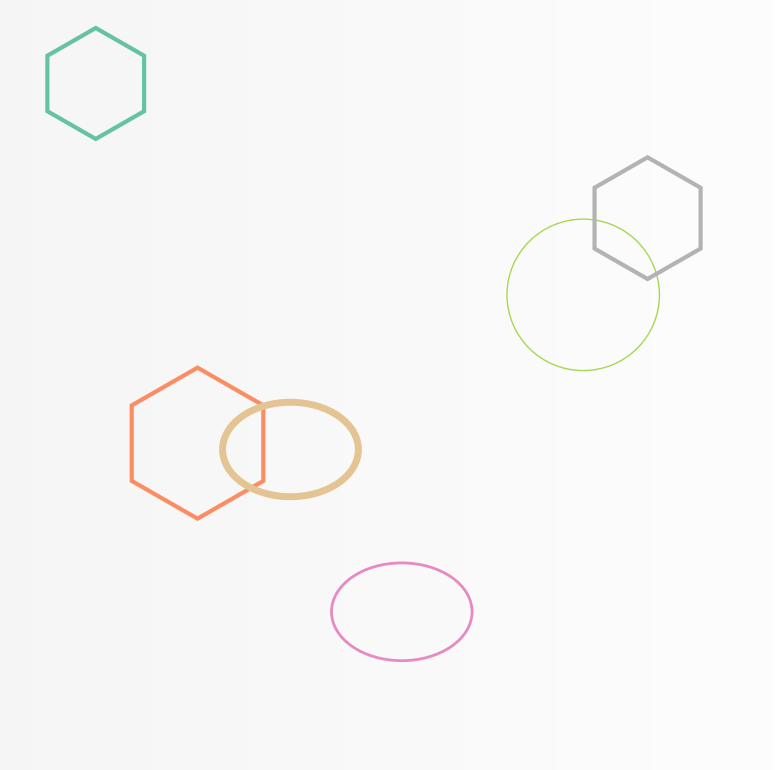[{"shape": "hexagon", "thickness": 1.5, "radius": 0.36, "center": [0.124, 0.892]}, {"shape": "hexagon", "thickness": 1.5, "radius": 0.49, "center": [0.255, 0.424]}, {"shape": "oval", "thickness": 1, "radius": 0.45, "center": [0.518, 0.205]}, {"shape": "circle", "thickness": 0.5, "radius": 0.49, "center": [0.753, 0.617]}, {"shape": "oval", "thickness": 2.5, "radius": 0.44, "center": [0.375, 0.416]}, {"shape": "hexagon", "thickness": 1.5, "radius": 0.4, "center": [0.836, 0.717]}]